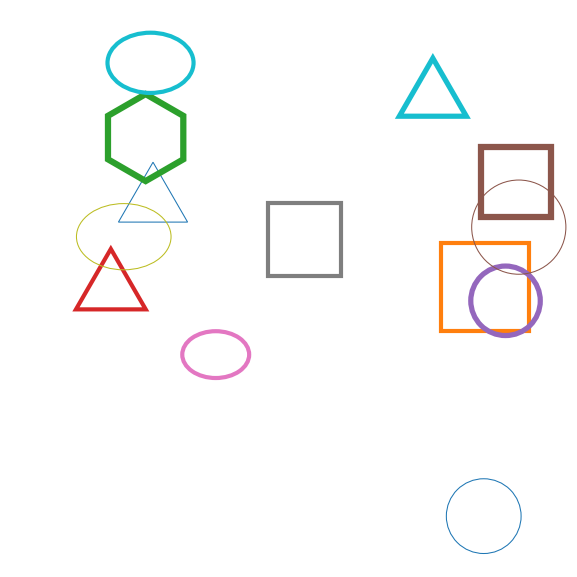[{"shape": "circle", "thickness": 0.5, "radius": 0.32, "center": [0.838, 0.105]}, {"shape": "triangle", "thickness": 0.5, "radius": 0.35, "center": [0.265, 0.649]}, {"shape": "square", "thickness": 2, "radius": 0.38, "center": [0.84, 0.502]}, {"shape": "hexagon", "thickness": 3, "radius": 0.38, "center": [0.252, 0.761]}, {"shape": "triangle", "thickness": 2, "radius": 0.35, "center": [0.192, 0.498]}, {"shape": "circle", "thickness": 2.5, "radius": 0.3, "center": [0.875, 0.478]}, {"shape": "square", "thickness": 3, "radius": 0.3, "center": [0.894, 0.684]}, {"shape": "circle", "thickness": 0.5, "radius": 0.41, "center": [0.898, 0.606]}, {"shape": "oval", "thickness": 2, "radius": 0.29, "center": [0.374, 0.385]}, {"shape": "square", "thickness": 2, "radius": 0.32, "center": [0.528, 0.584]}, {"shape": "oval", "thickness": 0.5, "radius": 0.41, "center": [0.214, 0.589]}, {"shape": "triangle", "thickness": 2.5, "radius": 0.33, "center": [0.75, 0.831]}, {"shape": "oval", "thickness": 2, "radius": 0.37, "center": [0.261, 0.89]}]